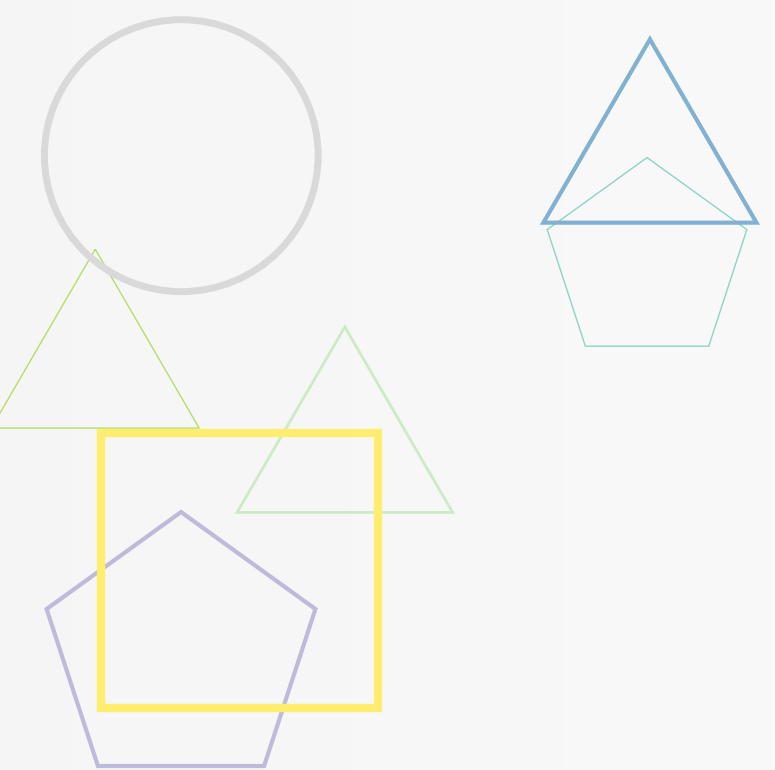[{"shape": "pentagon", "thickness": 0.5, "radius": 0.68, "center": [0.835, 0.66]}, {"shape": "pentagon", "thickness": 1.5, "radius": 0.91, "center": [0.234, 0.153]}, {"shape": "triangle", "thickness": 1.5, "radius": 0.79, "center": [0.839, 0.79]}, {"shape": "triangle", "thickness": 0.5, "radius": 0.77, "center": [0.123, 0.521]}, {"shape": "circle", "thickness": 2.5, "radius": 0.88, "center": [0.234, 0.798]}, {"shape": "triangle", "thickness": 1, "radius": 0.8, "center": [0.445, 0.415]}, {"shape": "square", "thickness": 3, "radius": 0.89, "center": [0.309, 0.259]}]